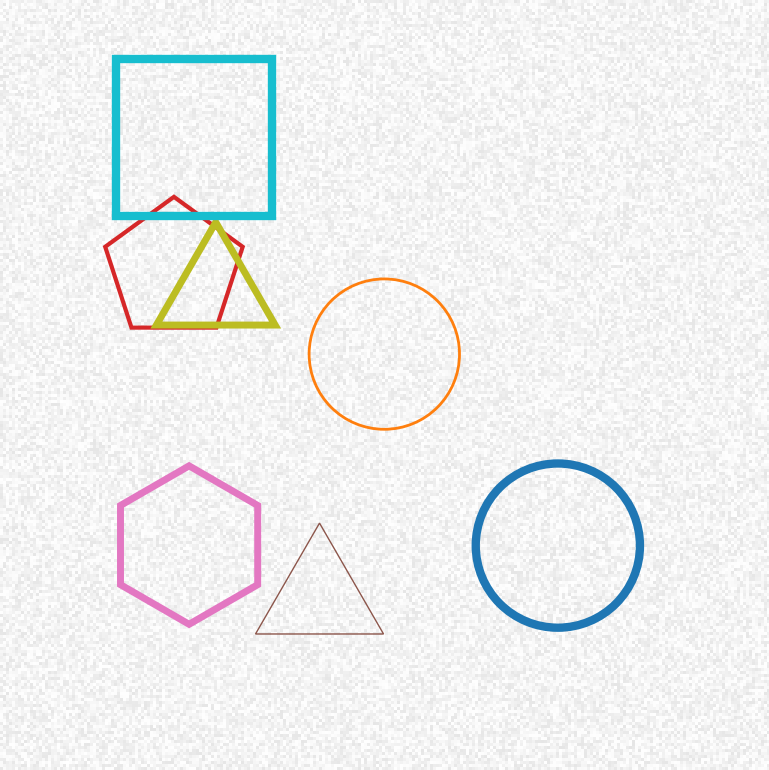[{"shape": "circle", "thickness": 3, "radius": 0.53, "center": [0.724, 0.291]}, {"shape": "circle", "thickness": 1, "radius": 0.49, "center": [0.499, 0.54]}, {"shape": "pentagon", "thickness": 1.5, "radius": 0.47, "center": [0.226, 0.65]}, {"shape": "triangle", "thickness": 0.5, "radius": 0.48, "center": [0.415, 0.225]}, {"shape": "hexagon", "thickness": 2.5, "radius": 0.51, "center": [0.246, 0.292]}, {"shape": "triangle", "thickness": 2.5, "radius": 0.45, "center": [0.28, 0.622]}, {"shape": "square", "thickness": 3, "radius": 0.51, "center": [0.252, 0.822]}]